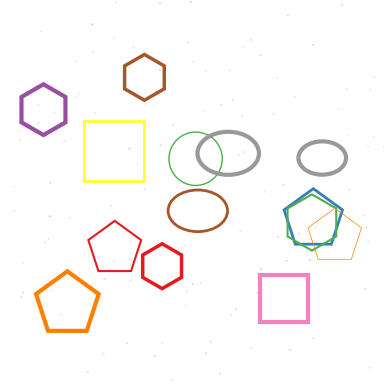[{"shape": "pentagon", "thickness": 1.5, "radius": 0.36, "center": [0.298, 0.354]}, {"shape": "hexagon", "thickness": 2.5, "radius": 0.29, "center": [0.421, 0.309]}, {"shape": "pentagon", "thickness": 2, "radius": 0.4, "center": [0.814, 0.43]}, {"shape": "circle", "thickness": 1, "radius": 0.35, "center": [0.508, 0.588]}, {"shape": "hexagon", "thickness": 1.5, "radius": 0.36, "center": [0.81, 0.422]}, {"shape": "hexagon", "thickness": 3, "radius": 0.33, "center": [0.113, 0.715]}, {"shape": "pentagon", "thickness": 0.5, "radius": 0.37, "center": [0.87, 0.386]}, {"shape": "pentagon", "thickness": 3, "radius": 0.43, "center": [0.175, 0.21]}, {"shape": "square", "thickness": 2, "radius": 0.39, "center": [0.296, 0.608]}, {"shape": "oval", "thickness": 2, "radius": 0.39, "center": [0.514, 0.452]}, {"shape": "hexagon", "thickness": 2.5, "radius": 0.3, "center": [0.375, 0.799]}, {"shape": "square", "thickness": 3, "radius": 0.31, "center": [0.737, 0.225]}, {"shape": "oval", "thickness": 3, "radius": 0.4, "center": [0.593, 0.602]}, {"shape": "oval", "thickness": 3, "radius": 0.31, "center": [0.837, 0.59]}]